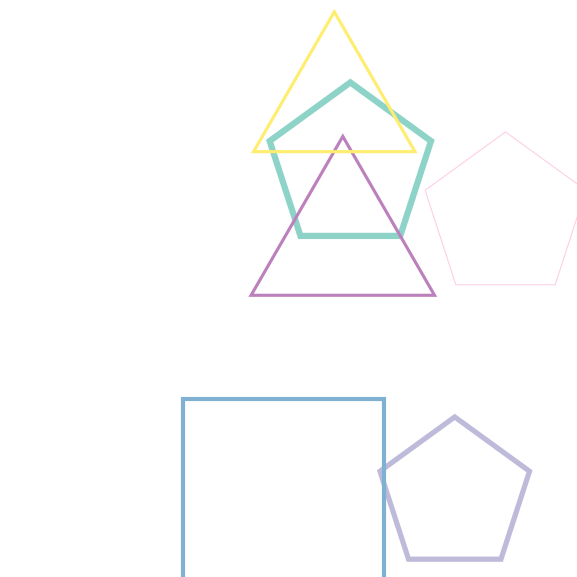[{"shape": "pentagon", "thickness": 3, "radius": 0.73, "center": [0.607, 0.709]}, {"shape": "pentagon", "thickness": 2.5, "radius": 0.68, "center": [0.787, 0.141]}, {"shape": "square", "thickness": 2, "radius": 0.87, "center": [0.491, 0.133]}, {"shape": "pentagon", "thickness": 0.5, "radius": 0.73, "center": [0.875, 0.624]}, {"shape": "triangle", "thickness": 1.5, "radius": 0.92, "center": [0.594, 0.58]}, {"shape": "triangle", "thickness": 1.5, "radius": 0.81, "center": [0.579, 0.817]}]